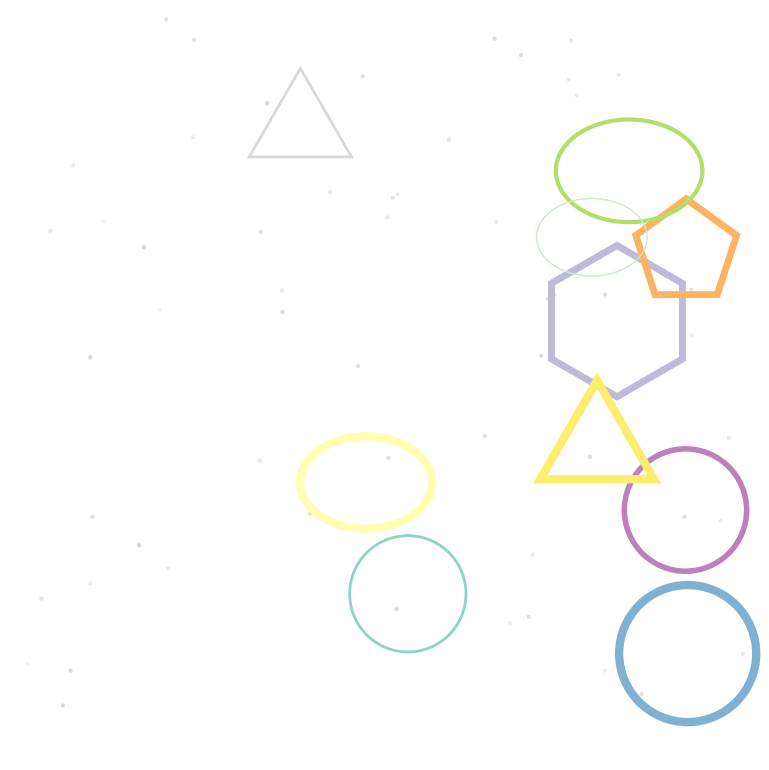[{"shape": "circle", "thickness": 1, "radius": 0.38, "center": [0.53, 0.229]}, {"shape": "oval", "thickness": 3, "radius": 0.43, "center": [0.475, 0.373]}, {"shape": "hexagon", "thickness": 2.5, "radius": 0.49, "center": [0.801, 0.583]}, {"shape": "circle", "thickness": 3, "radius": 0.44, "center": [0.893, 0.151]}, {"shape": "pentagon", "thickness": 2.5, "radius": 0.34, "center": [0.891, 0.673]}, {"shape": "oval", "thickness": 1.5, "radius": 0.48, "center": [0.817, 0.778]}, {"shape": "triangle", "thickness": 1, "radius": 0.38, "center": [0.39, 0.835]}, {"shape": "circle", "thickness": 2, "radius": 0.4, "center": [0.89, 0.338]}, {"shape": "oval", "thickness": 0.5, "radius": 0.36, "center": [0.769, 0.692]}, {"shape": "triangle", "thickness": 3, "radius": 0.43, "center": [0.775, 0.42]}]